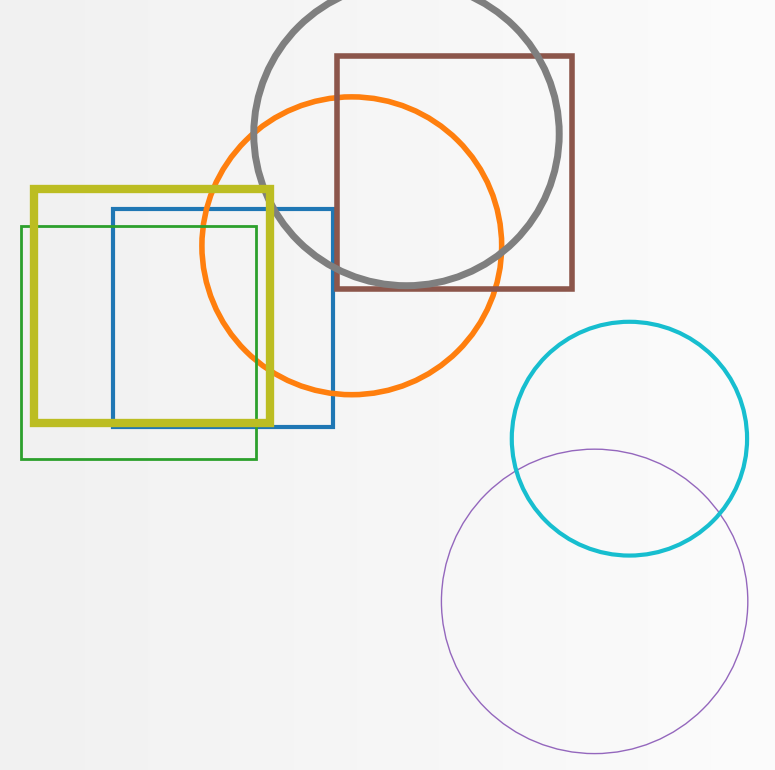[{"shape": "square", "thickness": 1.5, "radius": 0.71, "center": [0.288, 0.587]}, {"shape": "circle", "thickness": 2, "radius": 0.97, "center": [0.454, 0.681]}, {"shape": "square", "thickness": 1, "radius": 0.76, "center": [0.179, 0.555]}, {"shape": "circle", "thickness": 0.5, "radius": 0.99, "center": [0.767, 0.219]}, {"shape": "square", "thickness": 2, "radius": 0.76, "center": [0.587, 0.776]}, {"shape": "circle", "thickness": 2.5, "radius": 0.99, "center": [0.525, 0.826]}, {"shape": "square", "thickness": 3, "radius": 0.76, "center": [0.197, 0.603]}, {"shape": "circle", "thickness": 1.5, "radius": 0.76, "center": [0.812, 0.43]}]